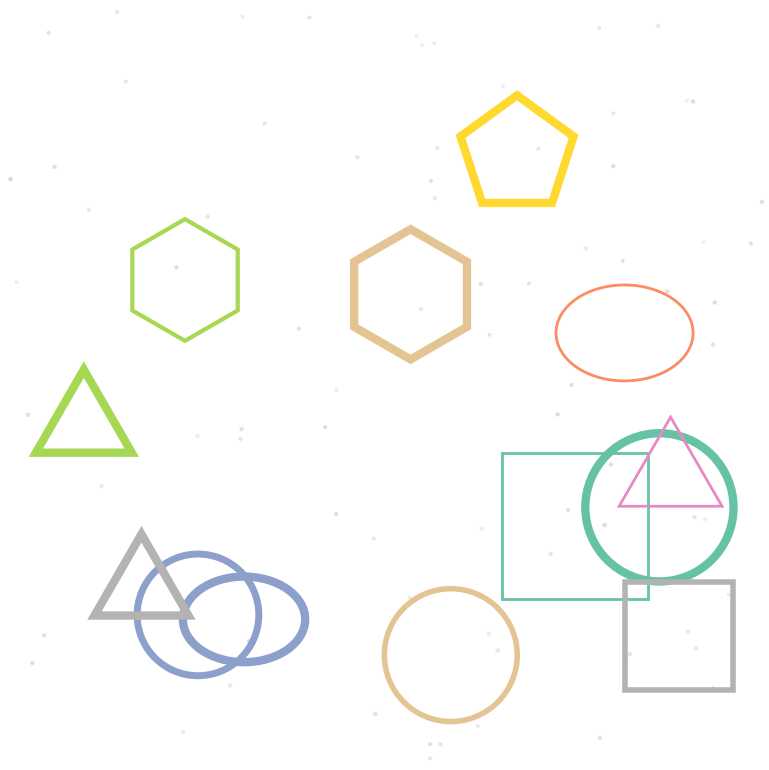[{"shape": "square", "thickness": 1, "radius": 0.47, "center": [0.747, 0.317]}, {"shape": "circle", "thickness": 3, "radius": 0.48, "center": [0.856, 0.341]}, {"shape": "oval", "thickness": 1, "radius": 0.45, "center": [0.811, 0.568]}, {"shape": "oval", "thickness": 3, "radius": 0.4, "center": [0.317, 0.196]}, {"shape": "circle", "thickness": 2.5, "radius": 0.4, "center": [0.257, 0.201]}, {"shape": "triangle", "thickness": 1, "radius": 0.39, "center": [0.871, 0.381]}, {"shape": "hexagon", "thickness": 1.5, "radius": 0.4, "center": [0.24, 0.636]}, {"shape": "triangle", "thickness": 3, "radius": 0.36, "center": [0.109, 0.448]}, {"shape": "pentagon", "thickness": 3, "radius": 0.39, "center": [0.672, 0.799]}, {"shape": "hexagon", "thickness": 3, "radius": 0.42, "center": [0.533, 0.618]}, {"shape": "circle", "thickness": 2, "radius": 0.43, "center": [0.585, 0.149]}, {"shape": "square", "thickness": 2, "radius": 0.35, "center": [0.881, 0.174]}, {"shape": "triangle", "thickness": 3, "radius": 0.35, "center": [0.184, 0.236]}]